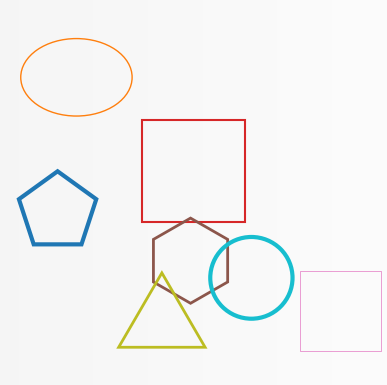[{"shape": "pentagon", "thickness": 3, "radius": 0.52, "center": [0.149, 0.45]}, {"shape": "oval", "thickness": 1, "radius": 0.72, "center": [0.197, 0.799]}, {"shape": "square", "thickness": 1.5, "radius": 0.66, "center": [0.499, 0.557]}, {"shape": "hexagon", "thickness": 2, "radius": 0.55, "center": [0.492, 0.323]}, {"shape": "square", "thickness": 0.5, "radius": 0.52, "center": [0.879, 0.192]}, {"shape": "triangle", "thickness": 2, "radius": 0.64, "center": [0.418, 0.162]}, {"shape": "circle", "thickness": 3, "radius": 0.53, "center": [0.649, 0.278]}]